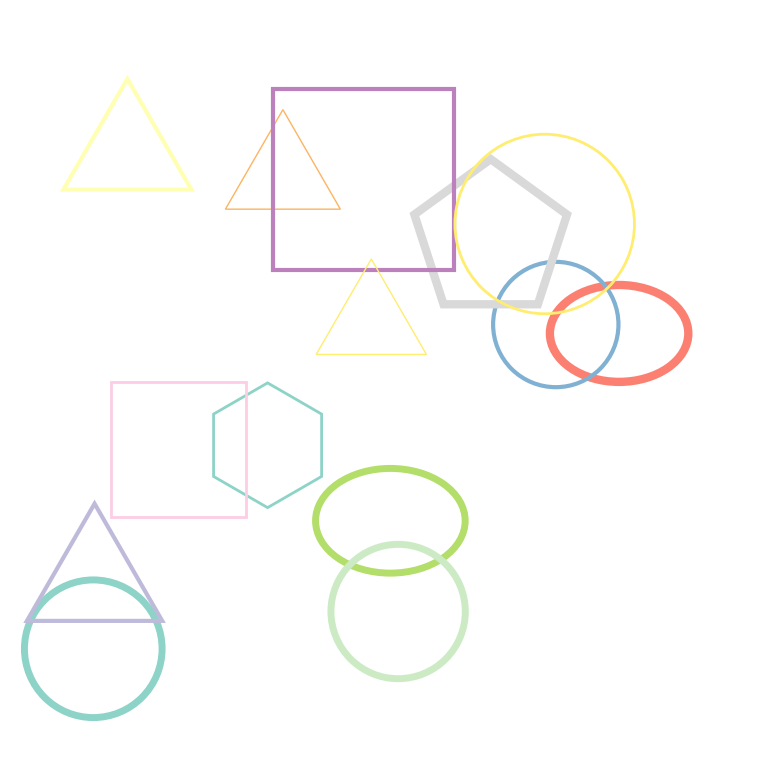[{"shape": "circle", "thickness": 2.5, "radius": 0.45, "center": [0.121, 0.157]}, {"shape": "hexagon", "thickness": 1, "radius": 0.41, "center": [0.348, 0.422]}, {"shape": "triangle", "thickness": 1.5, "radius": 0.48, "center": [0.165, 0.802]}, {"shape": "triangle", "thickness": 1.5, "radius": 0.51, "center": [0.123, 0.244]}, {"shape": "oval", "thickness": 3, "radius": 0.45, "center": [0.804, 0.567]}, {"shape": "circle", "thickness": 1.5, "radius": 0.41, "center": [0.722, 0.579]}, {"shape": "triangle", "thickness": 0.5, "radius": 0.43, "center": [0.367, 0.771]}, {"shape": "oval", "thickness": 2.5, "radius": 0.49, "center": [0.507, 0.324]}, {"shape": "square", "thickness": 1, "radius": 0.44, "center": [0.232, 0.416]}, {"shape": "pentagon", "thickness": 3, "radius": 0.52, "center": [0.637, 0.689]}, {"shape": "square", "thickness": 1.5, "radius": 0.59, "center": [0.472, 0.767]}, {"shape": "circle", "thickness": 2.5, "radius": 0.44, "center": [0.517, 0.206]}, {"shape": "circle", "thickness": 1, "radius": 0.58, "center": [0.707, 0.709]}, {"shape": "triangle", "thickness": 0.5, "radius": 0.41, "center": [0.482, 0.581]}]